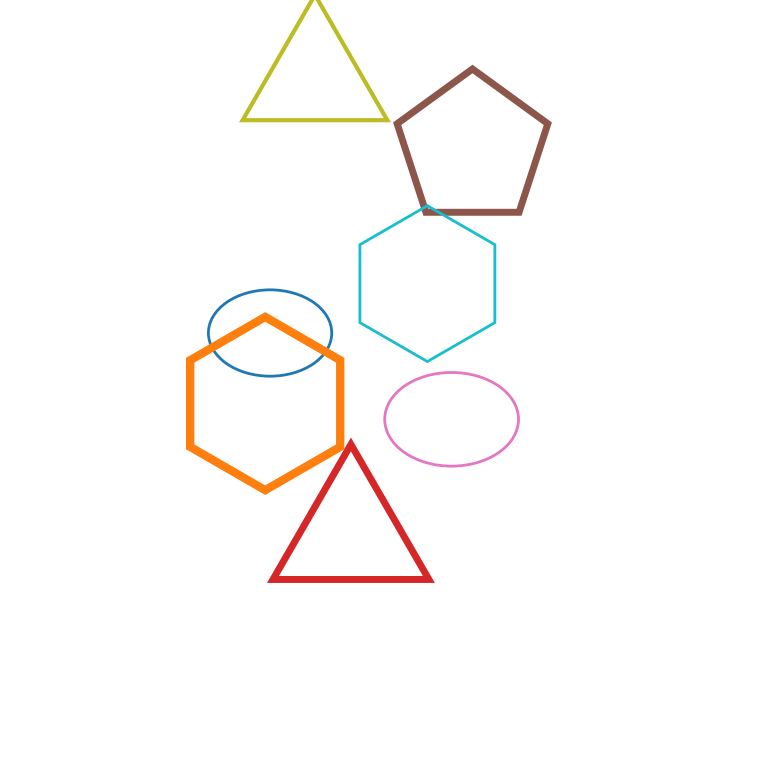[{"shape": "oval", "thickness": 1, "radius": 0.4, "center": [0.351, 0.568]}, {"shape": "hexagon", "thickness": 3, "radius": 0.56, "center": [0.344, 0.476]}, {"shape": "triangle", "thickness": 2.5, "radius": 0.58, "center": [0.456, 0.306]}, {"shape": "pentagon", "thickness": 2.5, "radius": 0.51, "center": [0.614, 0.808]}, {"shape": "oval", "thickness": 1, "radius": 0.43, "center": [0.587, 0.455]}, {"shape": "triangle", "thickness": 1.5, "radius": 0.54, "center": [0.409, 0.898]}, {"shape": "hexagon", "thickness": 1, "radius": 0.51, "center": [0.555, 0.632]}]